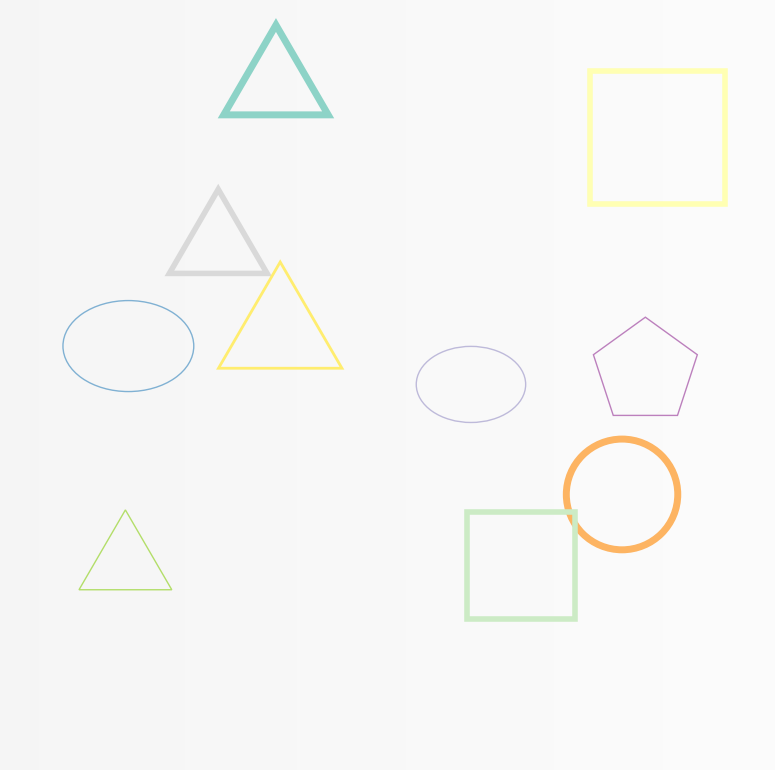[{"shape": "triangle", "thickness": 2.5, "radius": 0.39, "center": [0.356, 0.89]}, {"shape": "square", "thickness": 2, "radius": 0.43, "center": [0.848, 0.821]}, {"shape": "oval", "thickness": 0.5, "radius": 0.35, "center": [0.608, 0.501]}, {"shape": "oval", "thickness": 0.5, "radius": 0.42, "center": [0.166, 0.551]}, {"shape": "circle", "thickness": 2.5, "radius": 0.36, "center": [0.803, 0.358]}, {"shape": "triangle", "thickness": 0.5, "radius": 0.35, "center": [0.162, 0.269]}, {"shape": "triangle", "thickness": 2, "radius": 0.36, "center": [0.282, 0.681]}, {"shape": "pentagon", "thickness": 0.5, "radius": 0.35, "center": [0.833, 0.518]}, {"shape": "square", "thickness": 2, "radius": 0.35, "center": [0.672, 0.266]}, {"shape": "triangle", "thickness": 1, "radius": 0.46, "center": [0.362, 0.568]}]